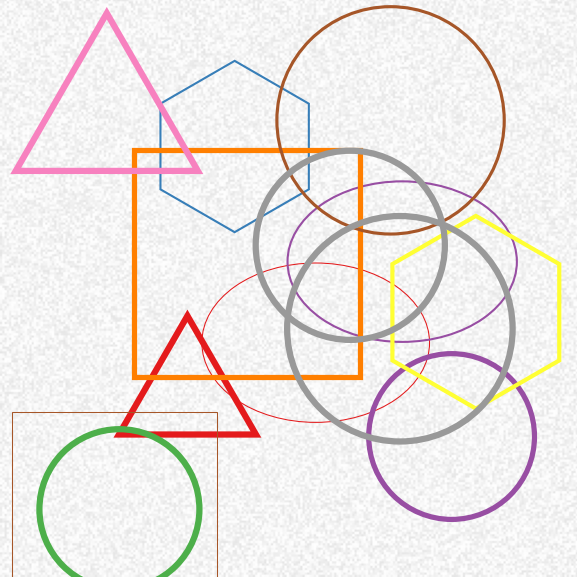[{"shape": "triangle", "thickness": 3, "radius": 0.69, "center": [0.325, 0.315]}, {"shape": "oval", "thickness": 0.5, "radius": 0.99, "center": [0.547, 0.406]}, {"shape": "hexagon", "thickness": 1, "radius": 0.74, "center": [0.406, 0.745]}, {"shape": "circle", "thickness": 3, "radius": 0.69, "center": [0.207, 0.117]}, {"shape": "oval", "thickness": 1, "radius": 0.99, "center": [0.696, 0.546]}, {"shape": "circle", "thickness": 2.5, "radius": 0.72, "center": [0.782, 0.243]}, {"shape": "square", "thickness": 2.5, "radius": 0.98, "center": [0.429, 0.543]}, {"shape": "hexagon", "thickness": 2, "radius": 0.83, "center": [0.824, 0.458]}, {"shape": "circle", "thickness": 1.5, "radius": 0.98, "center": [0.676, 0.791]}, {"shape": "square", "thickness": 0.5, "radius": 0.89, "center": [0.199, 0.109]}, {"shape": "triangle", "thickness": 3, "radius": 0.91, "center": [0.185, 0.794]}, {"shape": "circle", "thickness": 3, "radius": 0.82, "center": [0.607, 0.574]}, {"shape": "circle", "thickness": 3, "radius": 0.98, "center": [0.692, 0.43]}]